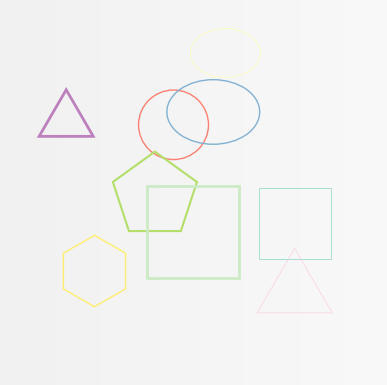[{"shape": "square", "thickness": 0.5, "radius": 0.46, "center": [0.762, 0.419]}, {"shape": "oval", "thickness": 0.5, "radius": 0.45, "center": [0.582, 0.862]}, {"shape": "circle", "thickness": 1, "radius": 0.45, "center": [0.448, 0.676]}, {"shape": "oval", "thickness": 1, "radius": 0.6, "center": [0.55, 0.709]}, {"shape": "pentagon", "thickness": 1.5, "radius": 0.57, "center": [0.4, 0.492]}, {"shape": "triangle", "thickness": 0.5, "radius": 0.56, "center": [0.76, 0.243]}, {"shape": "triangle", "thickness": 2, "radius": 0.4, "center": [0.171, 0.686]}, {"shape": "square", "thickness": 2, "radius": 0.59, "center": [0.498, 0.397]}, {"shape": "hexagon", "thickness": 1, "radius": 0.46, "center": [0.244, 0.296]}]